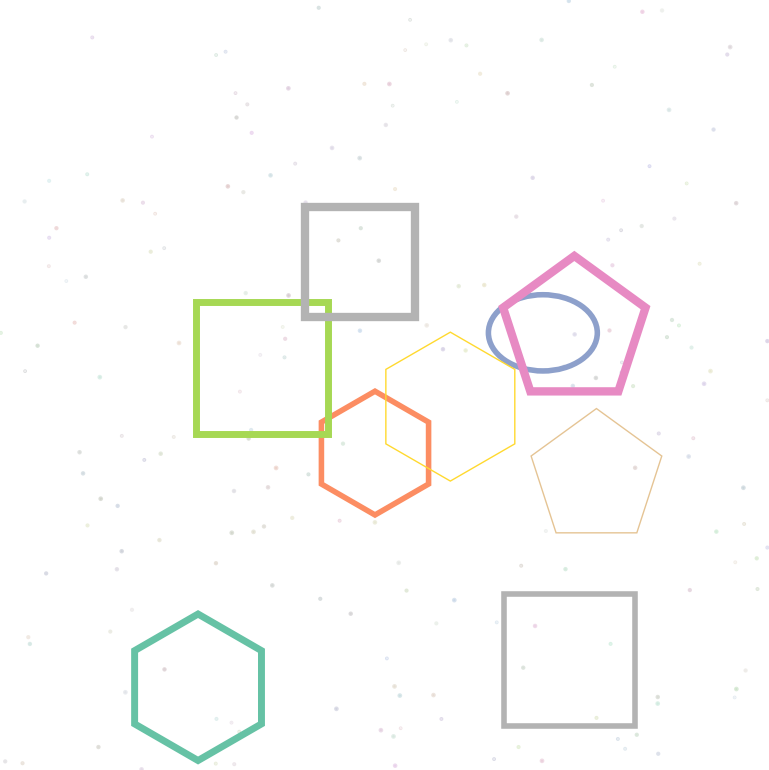[{"shape": "hexagon", "thickness": 2.5, "radius": 0.48, "center": [0.257, 0.107]}, {"shape": "hexagon", "thickness": 2, "radius": 0.4, "center": [0.487, 0.412]}, {"shape": "oval", "thickness": 2, "radius": 0.35, "center": [0.705, 0.568]}, {"shape": "pentagon", "thickness": 3, "radius": 0.49, "center": [0.746, 0.57]}, {"shape": "square", "thickness": 2.5, "radius": 0.43, "center": [0.341, 0.522]}, {"shape": "hexagon", "thickness": 0.5, "radius": 0.48, "center": [0.585, 0.472]}, {"shape": "pentagon", "thickness": 0.5, "radius": 0.45, "center": [0.775, 0.38]}, {"shape": "square", "thickness": 2, "radius": 0.43, "center": [0.74, 0.143]}, {"shape": "square", "thickness": 3, "radius": 0.36, "center": [0.468, 0.66]}]